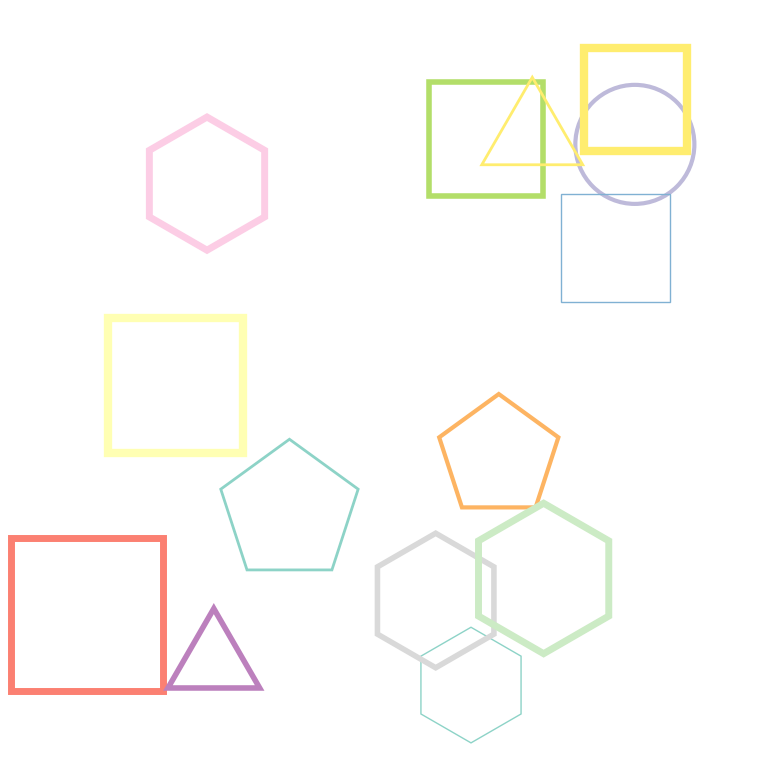[{"shape": "hexagon", "thickness": 0.5, "radius": 0.38, "center": [0.612, 0.11]}, {"shape": "pentagon", "thickness": 1, "radius": 0.47, "center": [0.376, 0.336]}, {"shape": "square", "thickness": 3, "radius": 0.44, "center": [0.228, 0.5]}, {"shape": "circle", "thickness": 1.5, "radius": 0.39, "center": [0.824, 0.812]}, {"shape": "square", "thickness": 2.5, "radius": 0.49, "center": [0.113, 0.202]}, {"shape": "square", "thickness": 0.5, "radius": 0.35, "center": [0.799, 0.678]}, {"shape": "pentagon", "thickness": 1.5, "radius": 0.41, "center": [0.648, 0.407]}, {"shape": "square", "thickness": 2, "radius": 0.37, "center": [0.631, 0.82]}, {"shape": "hexagon", "thickness": 2.5, "radius": 0.43, "center": [0.269, 0.762]}, {"shape": "hexagon", "thickness": 2, "radius": 0.44, "center": [0.566, 0.22]}, {"shape": "triangle", "thickness": 2, "radius": 0.34, "center": [0.278, 0.141]}, {"shape": "hexagon", "thickness": 2.5, "radius": 0.49, "center": [0.706, 0.249]}, {"shape": "triangle", "thickness": 1, "radius": 0.38, "center": [0.691, 0.824]}, {"shape": "square", "thickness": 3, "radius": 0.33, "center": [0.825, 0.871]}]